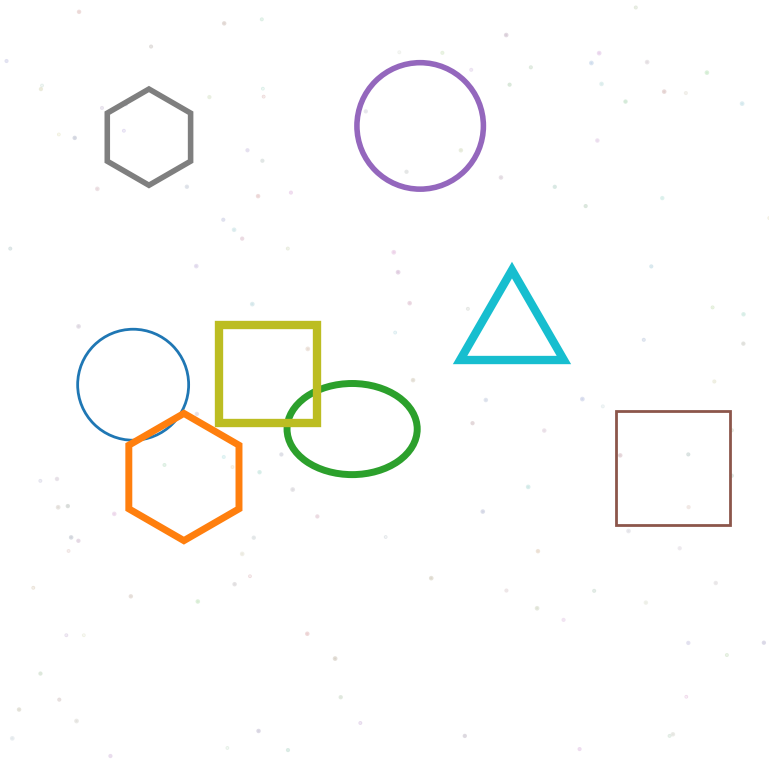[{"shape": "circle", "thickness": 1, "radius": 0.36, "center": [0.173, 0.5]}, {"shape": "hexagon", "thickness": 2.5, "radius": 0.41, "center": [0.239, 0.381]}, {"shape": "oval", "thickness": 2.5, "radius": 0.42, "center": [0.457, 0.443]}, {"shape": "circle", "thickness": 2, "radius": 0.41, "center": [0.546, 0.836]}, {"shape": "square", "thickness": 1, "radius": 0.37, "center": [0.874, 0.392]}, {"shape": "hexagon", "thickness": 2, "radius": 0.31, "center": [0.193, 0.822]}, {"shape": "square", "thickness": 3, "radius": 0.32, "center": [0.348, 0.514]}, {"shape": "triangle", "thickness": 3, "radius": 0.39, "center": [0.665, 0.571]}]